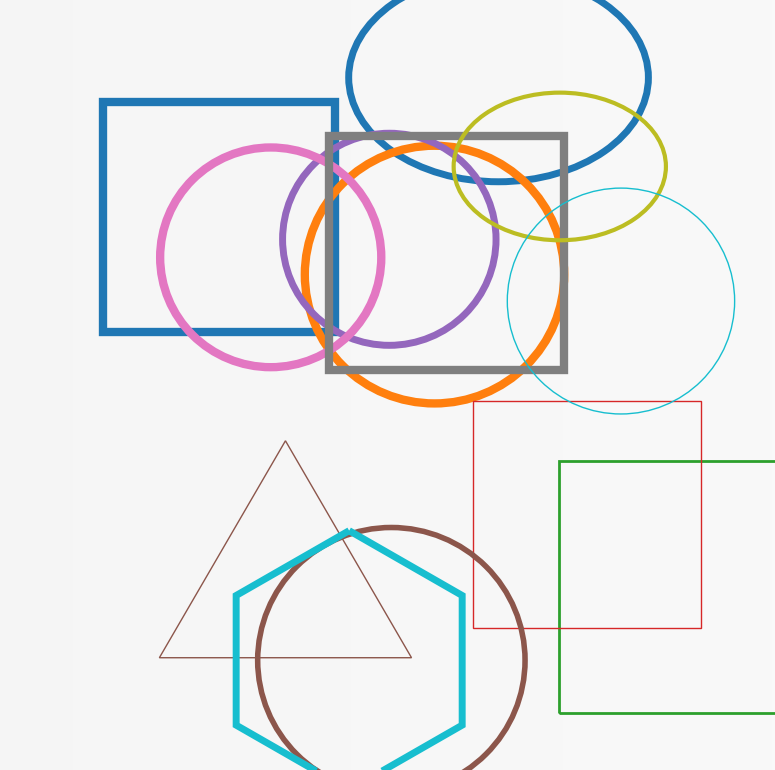[{"shape": "square", "thickness": 3, "radius": 0.75, "center": [0.283, 0.718]}, {"shape": "oval", "thickness": 2.5, "radius": 0.97, "center": [0.643, 0.899]}, {"shape": "circle", "thickness": 3, "radius": 0.84, "center": [0.561, 0.643]}, {"shape": "square", "thickness": 1, "radius": 0.82, "center": [0.885, 0.238]}, {"shape": "square", "thickness": 0.5, "radius": 0.74, "center": [0.757, 0.332]}, {"shape": "circle", "thickness": 2.5, "radius": 0.69, "center": [0.502, 0.689]}, {"shape": "circle", "thickness": 2, "radius": 0.86, "center": [0.505, 0.142]}, {"shape": "triangle", "thickness": 0.5, "radius": 0.94, "center": [0.368, 0.24]}, {"shape": "circle", "thickness": 3, "radius": 0.71, "center": [0.349, 0.666]}, {"shape": "square", "thickness": 3, "radius": 0.76, "center": [0.576, 0.671]}, {"shape": "oval", "thickness": 1.5, "radius": 0.68, "center": [0.722, 0.784]}, {"shape": "hexagon", "thickness": 2.5, "radius": 0.84, "center": [0.451, 0.142]}, {"shape": "circle", "thickness": 0.5, "radius": 0.73, "center": [0.801, 0.609]}]